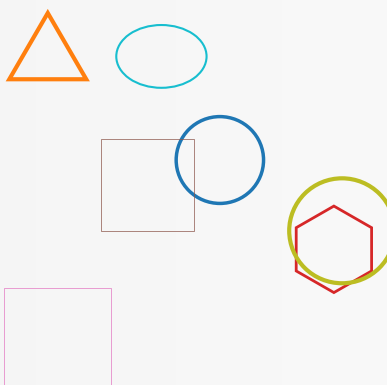[{"shape": "circle", "thickness": 2.5, "radius": 0.56, "center": [0.567, 0.584]}, {"shape": "triangle", "thickness": 3, "radius": 0.57, "center": [0.123, 0.851]}, {"shape": "hexagon", "thickness": 2, "radius": 0.56, "center": [0.862, 0.352]}, {"shape": "square", "thickness": 0.5, "radius": 0.6, "center": [0.38, 0.519]}, {"shape": "square", "thickness": 0.5, "radius": 0.69, "center": [0.148, 0.113]}, {"shape": "circle", "thickness": 3, "radius": 0.68, "center": [0.883, 0.401]}, {"shape": "oval", "thickness": 1.5, "radius": 0.58, "center": [0.417, 0.853]}]